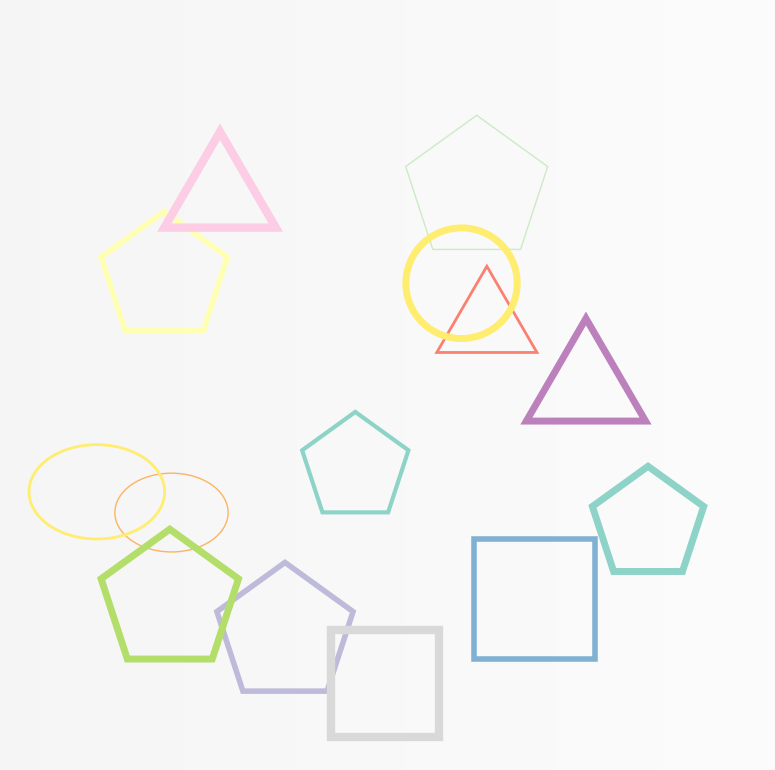[{"shape": "pentagon", "thickness": 2.5, "radius": 0.38, "center": [0.836, 0.319]}, {"shape": "pentagon", "thickness": 1.5, "radius": 0.36, "center": [0.458, 0.393]}, {"shape": "pentagon", "thickness": 2, "radius": 0.43, "center": [0.212, 0.64]}, {"shape": "pentagon", "thickness": 2, "radius": 0.46, "center": [0.368, 0.177]}, {"shape": "triangle", "thickness": 1, "radius": 0.37, "center": [0.628, 0.58]}, {"shape": "square", "thickness": 2, "radius": 0.39, "center": [0.69, 0.222]}, {"shape": "oval", "thickness": 0.5, "radius": 0.37, "center": [0.221, 0.334]}, {"shape": "pentagon", "thickness": 2.5, "radius": 0.47, "center": [0.219, 0.22]}, {"shape": "triangle", "thickness": 3, "radius": 0.41, "center": [0.284, 0.746]}, {"shape": "square", "thickness": 3, "radius": 0.35, "center": [0.497, 0.113]}, {"shape": "triangle", "thickness": 2.5, "radius": 0.44, "center": [0.756, 0.498]}, {"shape": "pentagon", "thickness": 0.5, "radius": 0.48, "center": [0.615, 0.754]}, {"shape": "circle", "thickness": 2.5, "radius": 0.36, "center": [0.596, 0.632]}, {"shape": "oval", "thickness": 1, "radius": 0.44, "center": [0.125, 0.361]}]